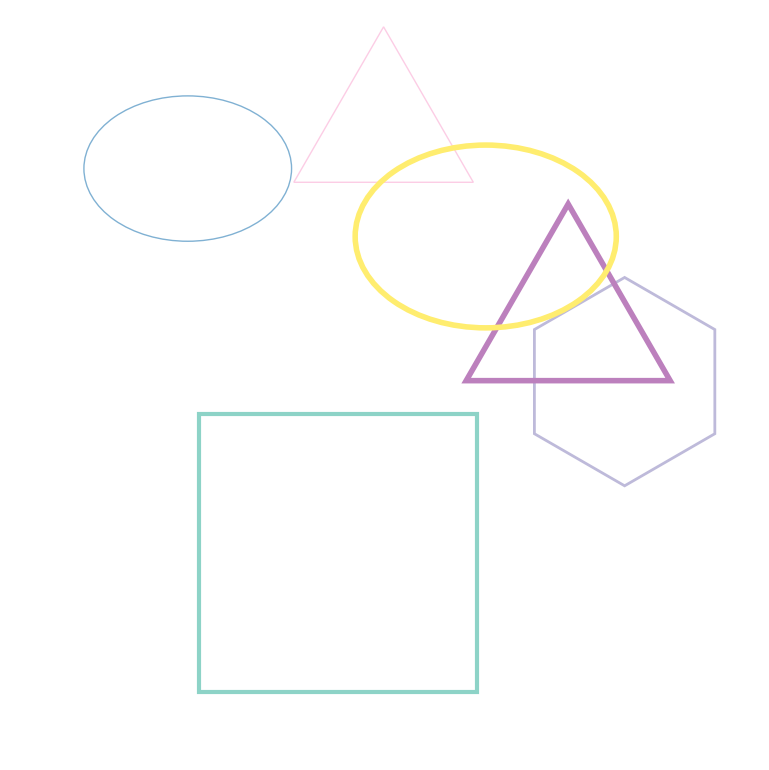[{"shape": "square", "thickness": 1.5, "radius": 0.9, "center": [0.439, 0.282]}, {"shape": "hexagon", "thickness": 1, "radius": 0.68, "center": [0.811, 0.504]}, {"shape": "oval", "thickness": 0.5, "radius": 0.67, "center": [0.244, 0.781]}, {"shape": "triangle", "thickness": 0.5, "radius": 0.67, "center": [0.498, 0.831]}, {"shape": "triangle", "thickness": 2, "radius": 0.76, "center": [0.738, 0.582]}, {"shape": "oval", "thickness": 2, "radius": 0.85, "center": [0.631, 0.693]}]